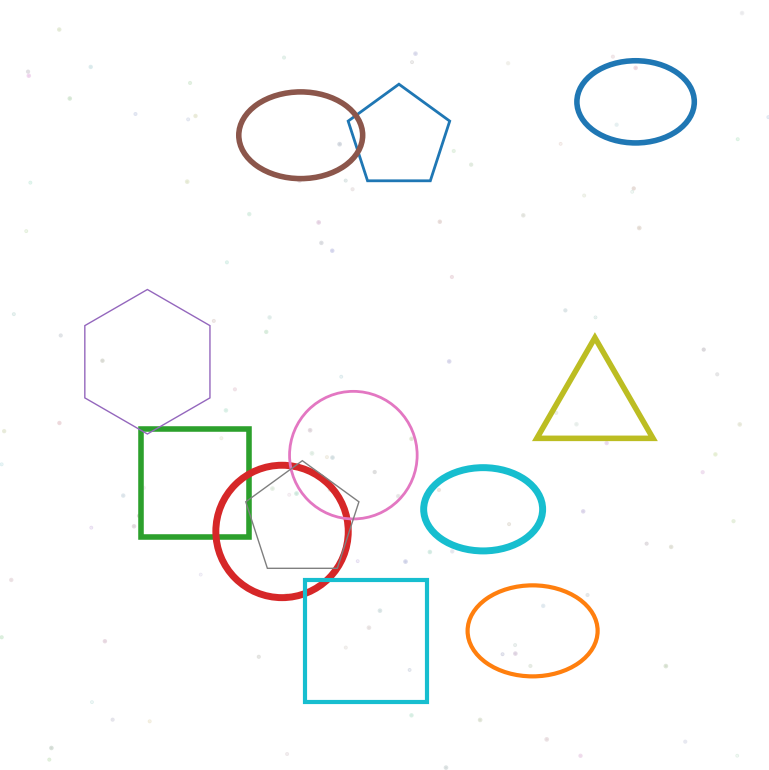[{"shape": "pentagon", "thickness": 1, "radius": 0.35, "center": [0.518, 0.821]}, {"shape": "oval", "thickness": 2, "radius": 0.38, "center": [0.825, 0.868]}, {"shape": "oval", "thickness": 1.5, "radius": 0.42, "center": [0.692, 0.181]}, {"shape": "square", "thickness": 2, "radius": 0.35, "center": [0.253, 0.373]}, {"shape": "circle", "thickness": 2.5, "radius": 0.43, "center": [0.366, 0.31]}, {"shape": "hexagon", "thickness": 0.5, "radius": 0.47, "center": [0.191, 0.53]}, {"shape": "oval", "thickness": 2, "radius": 0.4, "center": [0.391, 0.824]}, {"shape": "circle", "thickness": 1, "radius": 0.41, "center": [0.459, 0.409]}, {"shape": "pentagon", "thickness": 0.5, "radius": 0.39, "center": [0.393, 0.324]}, {"shape": "triangle", "thickness": 2, "radius": 0.44, "center": [0.773, 0.474]}, {"shape": "square", "thickness": 1.5, "radius": 0.4, "center": [0.476, 0.168]}, {"shape": "oval", "thickness": 2.5, "radius": 0.39, "center": [0.627, 0.339]}]